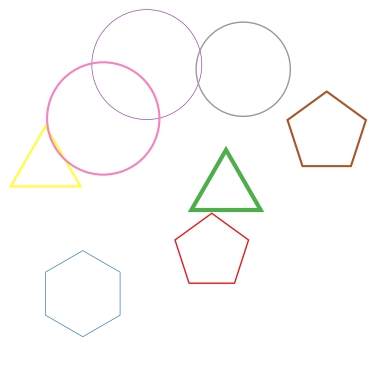[{"shape": "pentagon", "thickness": 1, "radius": 0.5, "center": [0.55, 0.346]}, {"shape": "hexagon", "thickness": 0.5, "radius": 0.56, "center": [0.215, 0.237]}, {"shape": "triangle", "thickness": 3, "radius": 0.52, "center": [0.587, 0.507]}, {"shape": "circle", "thickness": 0.5, "radius": 0.71, "center": [0.381, 0.832]}, {"shape": "triangle", "thickness": 1.5, "radius": 0.52, "center": [0.118, 0.568]}, {"shape": "pentagon", "thickness": 1.5, "radius": 0.54, "center": [0.849, 0.655]}, {"shape": "circle", "thickness": 1.5, "radius": 0.73, "center": [0.268, 0.692]}, {"shape": "circle", "thickness": 1, "radius": 0.61, "center": [0.632, 0.82]}]